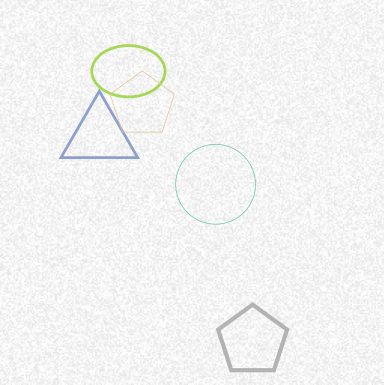[{"shape": "circle", "thickness": 0.5, "radius": 0.52, "center": [0.56, 0.521]}, {"shape": "triangle", "thickness": 2, "radius": 0.58, "center": [0.258, 0.648]}, {"shape": "oval", "thickness": 2, "radius": 0.48, "center": [0.334, 0.815]}, {"shape": "pentagon", "thickness": 0.5, "radius": 0.44, "center": [0.369, 0.728]}, {"shape": "pentagon", "thickness": 3, "radius": 0.47, "center": [0.656, 0.115]}]